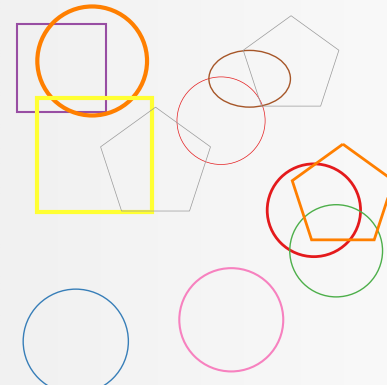[{"shape": "circle", "thickness": 2, "radius": 0.6, "center": [0.81, 0.454]}, {"shape": "circle", "thickness": 0.5, "radius": 0.57, "center": [0.57, 0.687]}, {"shape": "circle", "thickness": 1, "radius": 0.68, "center": [0.196, 0.113]}, {"shape": "circle", "thickness": 1, "radius": 0.6, "center": [0.867, 0.349]}, {"shape": "square", "thickness": 1.5, "radius": 0.57, "center": [0.158, 0.823]}, {"shape": "pentagon", "thickness": 2, "radius": 0.69, "center": [0.885, 0.488]}, {"shape": "circle", "thickness": 3, "radius": 0.71, "center": [0.238, 0.842]}, {"shape": "square", "thickness": 3, "radius": 0.74, "center": [0.244, 0.598]}, {"shape": "oval", "thickness": 1, "radius": 0.53, "center": [0.644, 0.795]}, {"shape": "circle", "thickness": 1.5, "radius": 0.67, "center": [0.597, 0.169]}, {"shape": "pentagon", "thickness": 0.5, "radius": 0.75, "center": [0.401, 0.573]}, {"shape": "pentagon", "thickness": 0.5, "radius": 0.65, "center": [0.751, 0.829]}]